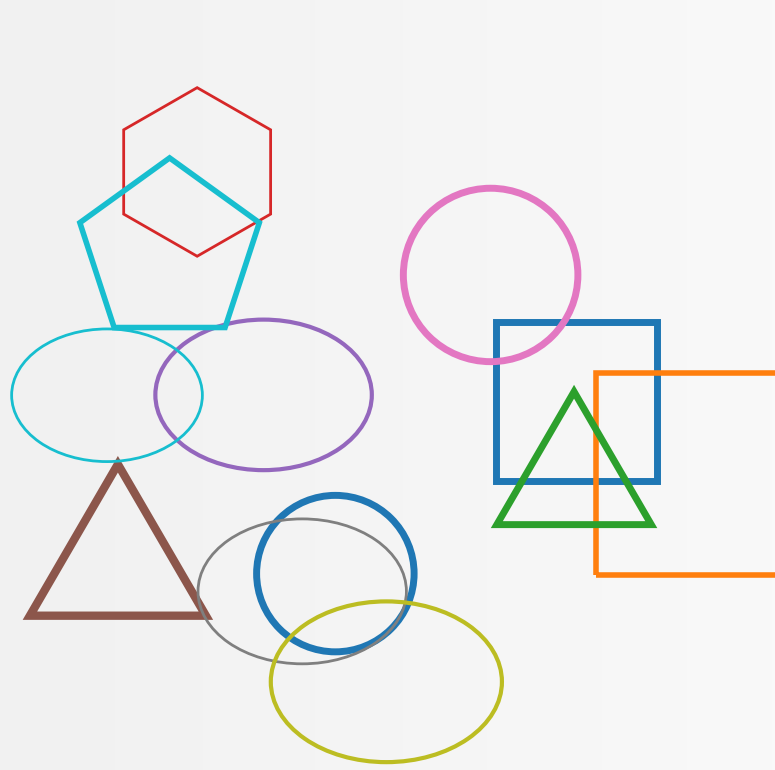[{"shape": "circle", "thickness": 2.5, "radius": 0.51, "center": [0.433, 0.255]}, {"shape": "square", "thickness": 2.5, "radius": 0.52, "center": [0.744, 0.478]}, {"shape": "square", "thickness": 2, "radius": 0.66, "center": [0.9, 0.384]}, {"shape": "triangle", "thickness": 2.5, "radius": 0.58, "center": [0.741, 0.376]}, {"shape": "hexagon", "thickness": 1, "radius": 0.55, "center": [0.254, 0.777]}, {"shape": "oval", "thickness": 1.5, "radius": 0.7, "center": [0.34, 0.487]}, {"shape": "triangle", "thickness": 3, "radius": 0.66, "center": [0.152, 0.266]}, {"shape": "circle", "thickness": 2.5, "radius": 0.56, "center": [0.633, 0.643]}, {"shape": "oval", "thickness": 1, "radius": 0.67, "center": [0.39, 0.232]}, {"shape": "oval", "thickness": 1.5, "radius": 0.75, "center": [0.499, 0.115]}, {"shape": "oval", "thickness": 1, "radius": 0.62, "center": [0.138, 0.487]}, {"shape": "pentagon", "thickness": 2, "radius": 0.61, "center": [0.219, 0.673]}]